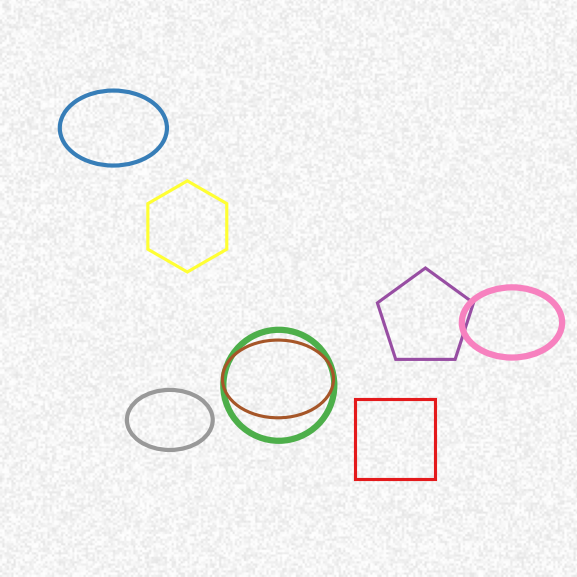[{"shape": "square", "thickness": 1.5, "radius": 0.35, "center": [0.684, 0.239]}, {"shape": "oval", "thickness": 2, "radius": 0.46, "center": [0.196, 0.777]}, {"shape": "circle", "thickness": 3, "radius": 0.48, "center": [0.483, 0.332]}, {"shape": "pentagon", "thickness": 1.5, "radius": 0.44, "center": [0.737, 0.448]}, {"shape": "hexagon", "thickness": 1.5, "radius": 0.39, "center": [0.324, 0.607]}, {"shape": "oval", "thickness": 1.5, "radius": 0.48, "center": [0.481, 0.343]}, {"shape": "oval", "thickness": 3, "radius": 0.43, "center": [0.887, 0.441]}, {"shape": "oval", "thickness": 2, "radius": 0.37, "center": [0.294, 0.272]}]